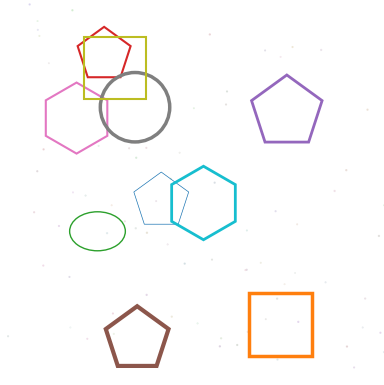[{"shape": "pentagon", "thickness": 0.5, "radius": 0.37, "center": [0.419, 0.478]}, {"shape": "square", "thickness": 2.5, "radius": 0.41, "center": [0.729, 0.157]}, {"shape": "oval", "thickness": 1, "radius": 0.36, "center": [0.253, 0.399]}, {"shape": "pentagon", "thickness": 1.5, "radius": 0.36, "center": [0.27, 0.858]}, {"shape": "pentagon", "thickness": 2, "radius": 0.48, "center": [0.745, 0.709]}, {"shape": "pentagon", "thickness": 3, "radius": 0.43, "center": [0.356, 0.119]}, {"shape": "hexagon", "thickness": 1.5, "radius": 0.46, "center": [0.199, 0.693]}, {"shape": "circle", "thickness": 2.5, "radius": 0.45, "center": [0.351, 0.721]}, {"shape": "square", "thickness": 1.5, "radius": 0.4, "center": [0.299, 0.824]}, {"shape": "hexagon", "thickness": 2, "radius": 0.48, "center": [0.529, 0.473]}]